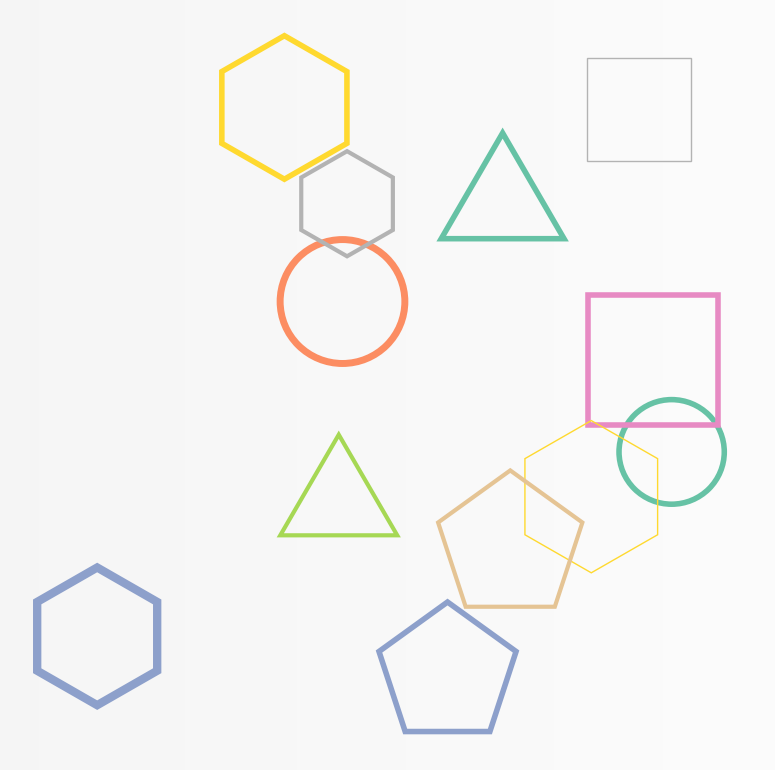[{"shape": "triangle", "thickness": 2, "radius": 0.46, "center": [0.649, 0.736]}, {"shape": "circle", "thickness": 2, "radius": 0.34, "center": [0.867, 0.413]}, {"shape": "circle", "thickness": 2.5, "radius": 0.4, "center": [0.442, 0.608]}, {"shape": "hexagon", "thickness": 3, "radius": 0.45, "center": [0.125, 0.174]}, {"shape": "pentagon", "thickness": 2, "radius": 0.46, "center": [0.577, 0.125]}, {"shape": "square", "thickness": 2, "radius": 0.42, "center": [0.843, 0.532]}, {"shape": "triangle", "thickness": 1.5, "radius": 0.44, "center": [0.437, 0.348]}, {"shape": "hexagon", "thickness": 0.5, "radius": 0.49, "center": [0.763, 0.355]}, {"shape": "hexagon", "thickness": 2, "radius": 0.47, "center": [0.367, 0.86]}, {"shape": "pentagon", "thickness": 1.5, "radius": 0.49, "center": [0.658, 0.291]}, {"shape": "hexagon", "thickness": 1.5, "radius": 0.34, "center": [0.448, 0.735]}, {"shape": "square", "thickness": 0.5, "radius": 0.34, "center": [0.825, 0.858]}]